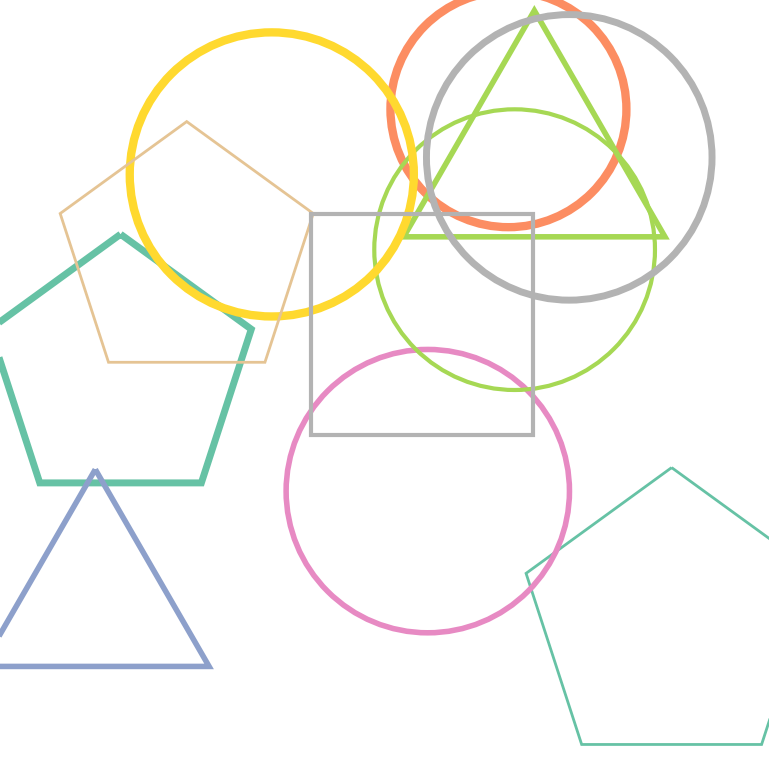[{"shape": "pentagon", "thickness": 2.5, "radius": 0.89, "center": [0.157, 0.517]}, {"shape": "pentagon", "thickness": 1, "radius": 0.99, "center": [0.872, 0.194]}, {"shape": "circle", "thickness": 3, "radius": 0.77, "center": [0.66, 0.858]}, {"shape": "triangle", "thickness": 2, "radius": 0.85, "center": [0.124, 0.22]}, {"shape": "circle", "thickness": 2, "radius": 0.92, "center": [0.556, 0.362]}, {"shape": "triangle", "thickness": 2, "radius": 0.98, "center": [0.694, 0.79]}, {"shape": "circle", "thickness": 1.5, "radius": 0.91, "center": [0.668, 0.676]}, {"shape": "circle", "thickness": 3, "radius": 0.92, "center": [0.353, 0.773]}, {"shape": "pentagon", "thickness": 1, "radius": 0.86, "center": [0.242, 0.669]}, {"shape": "circle", "thickness": 2.5, "radius": 0.93, "center": [0.739, 0.796]}, {"shape": "square", "thickness": 1.5, "radius": 0.72, "center": [0.548, 0.579]}]